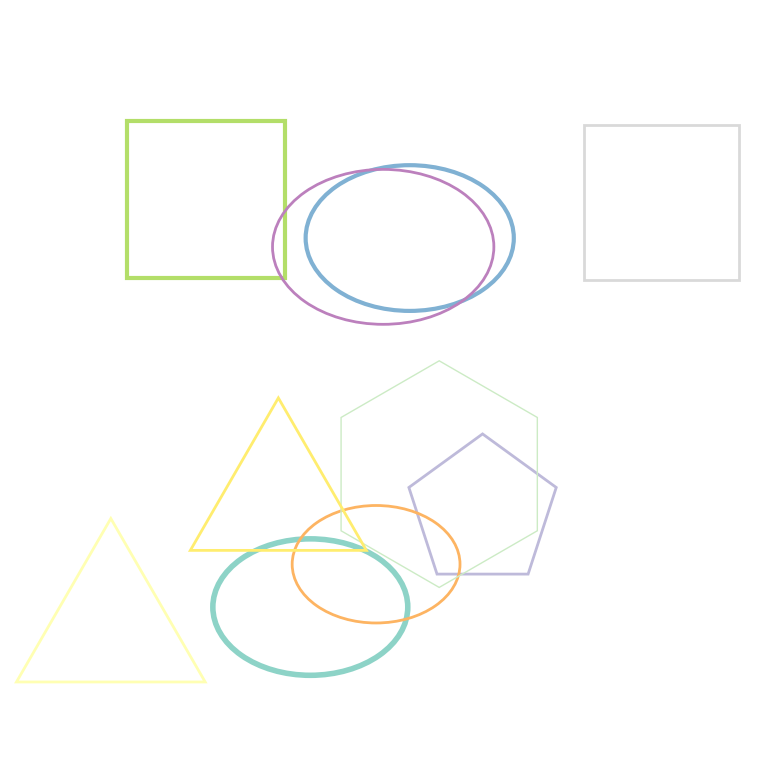[{"shape": "oval", "thickness": 2, "radius": 0.63, "center": [0.403, 0.212]}, {"shape": "triangle", "thickness": 1, "radius": 0.71, "center": [0.144, 0.185]}, {"shape": "pentagon", "thickness": 1, "radius": 0.5, "center": [0.627, 0.336]}, {"shape": "oval", "thickness": 1.5, "radius": 0.68, "center": [0.532, 0.691]}, {"shape": "oval", "thickness": 1, "radius": 0.54, "center": [0.488, 0.267]}, {"shape": "square", "thickness": 1.5, "radius": 0.51, "center": [0.267, 0.741]}, {"shape": "square", "thickness": 1, "radius": 0.5, "center": [0.86, 0.737]}, {"shape": "oval", "thickness": 1, "radius": 0.72, "center": [0.498, 0.679]}, {"shape": "hexagon", "thickness": 0.5, "radius": 0.74, "center": [0.57, 0.384]}, {"shape": "triangle", "thickness": 1, "radius": 0.66, "center": [0.362, 0.351]}]